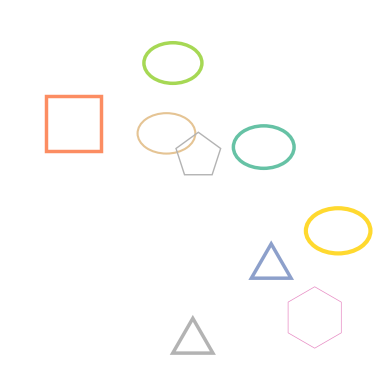[{"shape": "oval", "thickness": 2.5, "radius": 0.39, "center": [0.685, 0.618]}, {"shape": "square", "thickness": 2.5, "radius": 0.36, "center": [0.19, 0.679]}, {"shape": "triangle", "thickness": 2.5, "radius": 0.3, "center": [0.704, 0.307]}, {"shape": "hexagon", "thickness": 0.5, "radius": 0.4, "center": [0.817, 0.175]}, {"shape": "oval", "thickness": 2.5, "radius": 0.38, "center": [0.449, 0.836]}, {"shape": "oval", "thickness": 3, "radius": 0.42, "center": [0.878, 0.4]}, {"shape": "oval", "thickness": 1.5, "radius": 0.37, "center": [0.432, 0.654]}, {"shape": "pentagon", "thickness": 1, "radius": 0.3, "center": [0.515, 0.595]}, {"shape": "triangle", "thickness": 2.5, "radius": 0.3, "center": [0.501, 0.113]}]